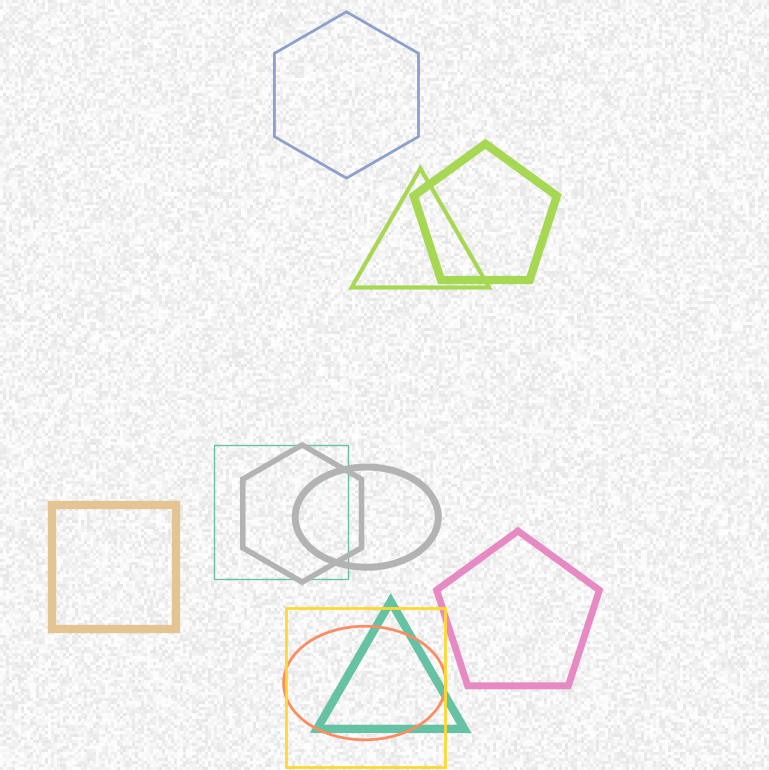[{"shape": "square", "thickness": 0.5, "radius": 0.44, "center": [0.365, 0.335]}, {"shape": "triangle", "thickness": 3, "radius": 0.55, "center": [0.507, 0.109]}, {"shape": "oval", "thickness": 1, "radius": 0.53, "center": [0.474, 0.113]}, {"shape": "hexagon", "thickness": 1, "radius": 0.54, "center": [0.45, 0.877]}, {"shape": "pentagon", "thickness": 2.5, "radius": 0.56, "center": [0.673, 0.199]}, {"shape": "triangle", "thickness": 1.5, "radius": 0.52, "center": [0.546, 0.678]}, {"shape": "pentagon", "thickness": 3, "radius": 0.49, "center": [0.63, 0.715]}, {"shape": "square", "thickness": 1, "radius": 0.52, "center": [0.475, 0.107]}, {"shape": "square", "thickness": 3, "radius": 0.4, "center": [0.148, 0.263]}, {"shape": "hexagon", "thickness": 2, "radius": 0.45, "center": [0.392, 0.333]}, {"shape": "oval", "thickness": 2.5, "radius": 0.46, "center": [0.476, 0.328]}]